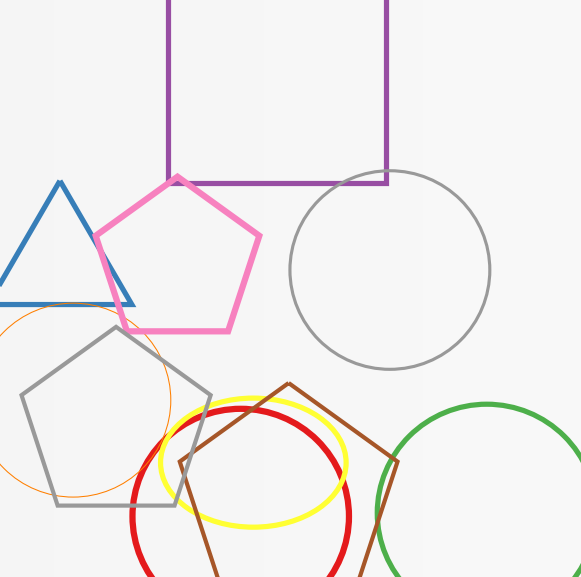[{"shape": "circle", "thickness": 3, "radius": 0.93, "center": [0.414, 0.105]}, {"shape": "triangle", "thickness": 2.5, "radius": 0.71, "center": [0.103, 0.543]}, {"shape": "circle", "thickness": 2.5, "radius": 0.94, "center": [0.837, 0.111]}, {"shape": "square", "thickness": 2.5, "radius": 0.94, "center": [0.476, 0.871]}, {"shape": "circle", "thickness": 0.5, "radius": 0.84, "center": [0.126, 0.306]}, {"shape": "oval", "thickness": 2.5, "radius": 0.8, "center": [0.436, 0.198]}, {"shape": "pentagon", "thickness": 2, "radius": 0.98, "center": [0.497, 0.139]}, {"shape": "pentagon", "thickness": 3, "radius": 0.74, "center": [0.305, 0.545]}, {"shape": "circle", "thickness": 1.5, "radius": 0.86, "center": [0.671, 0.532]}, {"shape": "pentagon", "thickness": 2, "radius": 0.86, "center": [0.2, 0.262]}]